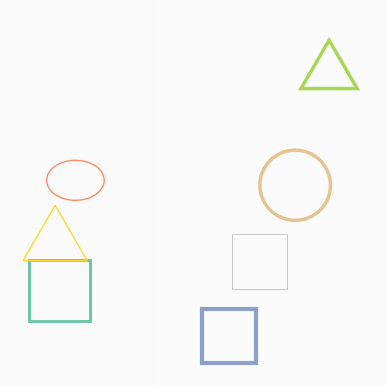[{"shape": "square", "thickness": 2, "radius": 0.4, "center": [0.154, 0.246]}, {"shape": "oval", "thickness": 1, "radius": 0.37, "center": [0.195, 0.532]}, {"shape": "square", "thickness": 3, "radius": 0.35, "center": [0.59, 0.128]}, {"shape": "triangle", "thickness": 2.5, "radius": 0.42, "center": [0.849, 0.812]}, {"shape": "triangle", "thickness": 1, "radius": 0.48, "center": [0.142, 0.371]}, {"shape": "circle", "thickness": 2.5, "radius": 0.46, "center": [0.762, 0.519]}, {"shape": "square", "thickness": 0.5, "radius": 0.36, "center": [0.669, 0.321]}]